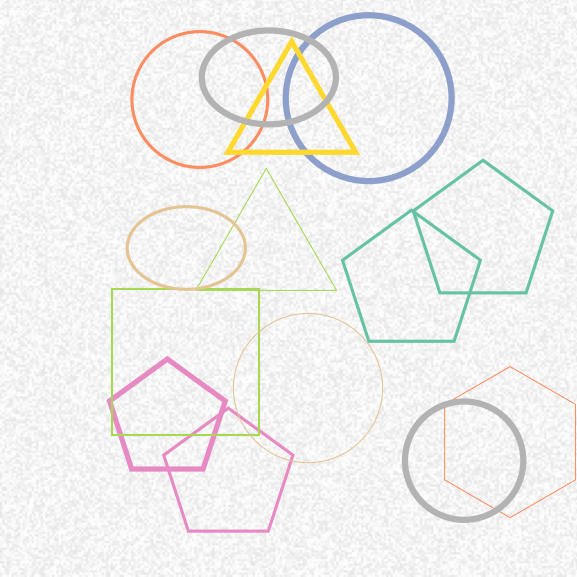[{"shape": "pentagon", "thickness": 1.5, "radius": 0.63, "center": [0.836, 0.595]}, {"shape": "pentagon", "thickness": 1.5, "radius": 0.63, "center": [0.712, 0.51]}, {"shape": "hexagon", "thickness": 0.5, "radius": 0.65, "center": [0.883, 0.234]}, {"shape": "circle", "thickness": 1.5, "radius": 0.59, "center": [0.346, 0.827]}, {"shape": "circle", "thickness": 3, "radius": 0.72, "center": [0.638, 0.829]}, {"shape": "pentagon", "thickness": 2.5, "radius": 0.53, "center": [0.29, 0.272]}, {"shape": "pentagon", "thickness": 1.5, "radius": 0.59, "center": [0.395, 0.175]}, {"shape": "square", "thickness": 1, "radius": 0.63, "center": [0.321, 0.372]}, {"shape": "triangle", "thickness": 0.5, "radius": 0.7, "center": [0.461, 0.567]}, {"shape": "triangle", "thickness": 2.5, "radius": 0.64, "center": [0.505, 0.799]}, {"shape": "circle", "thickness": 0.5, "radius": 0.65, "center": [0.533, 0.327]}, {"shape": "oval", "thickness": 1.5, "radius": 0.51, "center": [0.323, 0.57]}, {"shape": "oval", "thickness": 3, "radius": 0.58, "center": [0.466, 0.865]}, {"shape": "circle", "thickness": 3, "radius": 0.51, "center": [0.804, 0.201]}]